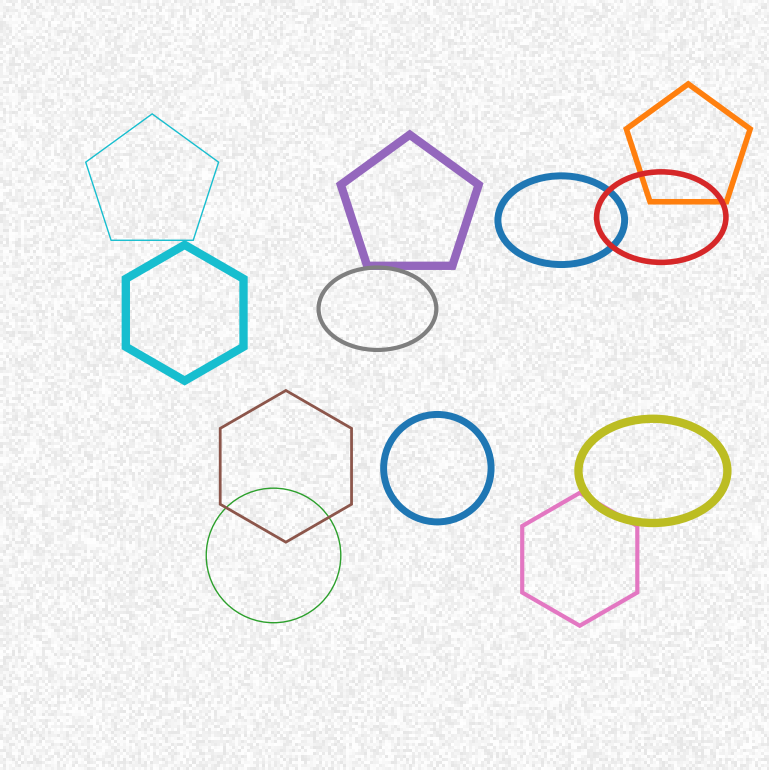[{"shape": "circle", "thickness": 2.5, "radius": 0.35, "center": [0.568, 0.392]}, {"shape": "oval", "thickness": 2.5, "radius": 0.41, "center": [0.729, 0.714]}, {"shape": "pentagon", "thickness": 2, "radius": 0.42, "center": [0.894, 0.806]}, {"shape": "circle", "thickness": 0.5, "radius": 0.44, "center": [0.355, 0.279]}, {"shape": "oval", "thickness": 2, "radius": 0.42, "center": [0.859, 0.718]}, {"shape": "pentagon", "thickness": 3, "radius": 0.47, "center": [0.532, 0.731]}, {"shape": "hexagon", "thickness": 1, "radius": 0.49, "center": [0.371, 0.394]}, {"shape": "hexagon", "thickness": 1.5, "radius": 0.43, "center": [0.753, 0.274]}, {"shape": "oval", "thickness": 1.5, "radius": 0.38, "center": [0.49, 0.599]}, {"shape": "oval", "thickness": 3, "radius": 0.48, "center": [0.848, 0.388]}, {"shape": "pentagon", "thickness": 0.5, "radius": 0.45, "center": [0.198, 0.761]}, {"shape": "hexagon", "thickness": 3, "radius": 0.44, "center": [0.24, 0.594]}]